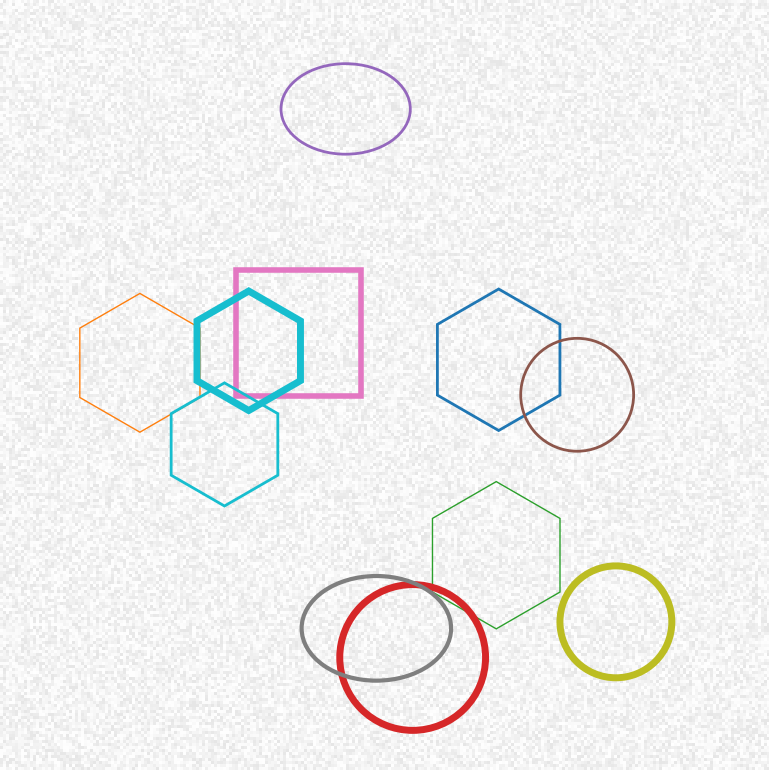[{"shape": "hexagon", "thickness": 1, "radius": 0.46, "center": [0.648, 0.533]}, {"shape": "hexagon", "thickness": 0.5, "radius": 0.45, "center": [0.182, 0.529]}, {"shape": "hexagon", "thickness": 0.5, "radius": 0.48, "center": [0.644, 0.279]}, {"shape": "circle", "thickness": 2.5, "radius": 0.47, "center": [0.536, 0.146]}, {"shape": "oval", "thickness": 1, "radius": 0.42, "center": [0.449, 0.859]}, {"shape": "circle", "thickness": 1, "radius": 0.37, "center": [0.75, 0.487]}, {"shape": "square", "thickness": 2, "radius": 0.41, "center": [0.388, 0.567]}, {"shape": "oval", "thickness": 1.5, "radius": 0.49, "center": [0.489, 0.184]}, {"shape": "circle", "thickness": 2.5, "radius": 0.36, "center": [0.8, 0.192]}, {"shape": "hexagon", "thickness": 1, "radius": 0.4, "center": [0.292, 0.423]}, {"shape": "hexagon", "thickness": 2.5, "radius": 0.39, "center": [0.323, 0.544]}]